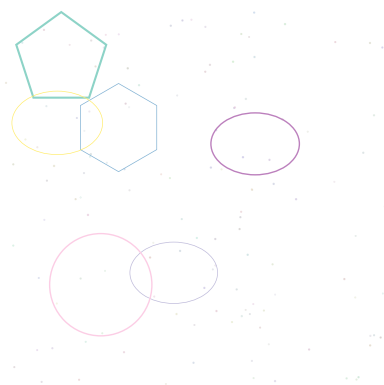[{"shape": "pentagon", "thickness": 1.5, "radius": 0.61, "center": [0.159, 0.846]}, {"shape": "oval", "thickness": 0.5, "radius": 0.57, "center": [0.451, 0.291]}, {"shape": "hexagon", "thickness": 0.5, "radius": 0.57, "center": [0.308, 0.669]}, {"shape": "circle", "thickness": 1, "radius": 0.66, "center": [0.262, 0.26]}, {"shape": "oval", "thickness": 1, "radius": 0.57, "center": [0.663, 0.626]}, {"shape": "oval", "thickness": 0.5, "radius": 0.59, "center": [0.149, 0.681]}]